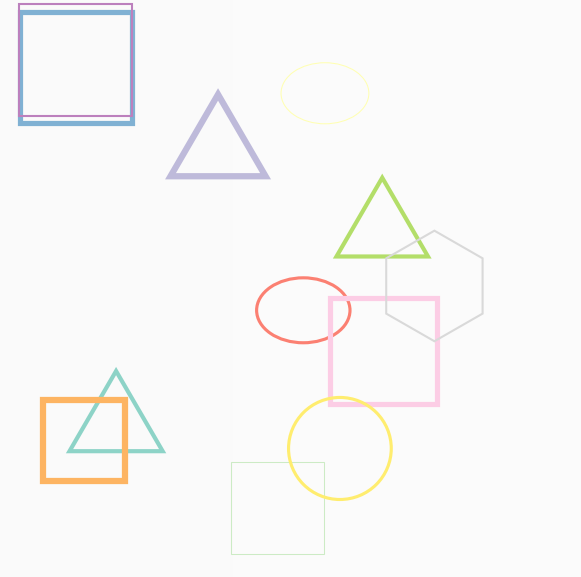[{"shape": "triangle", "thickness": 2, "radius": 0.46, "center": [0.2, 0.264]}, {"shape": "oval", "thickness": 0.5, "radius": 0.38, "center": [0.559, 0.838]}, {"shape": "triangle", "thickness": 3, "radius": 0.47, "center": [0.375, 0.741]}, {"shape": "oval", "thickness": 1.5, "radius": 0.4, "center": [0.522, 0.462]}, {"shape": "square", "thickness": 2.5, "radius": 0.48, "center": [0.131, 0.883]}, {"shape": "square", "thickness": 3, "radius": 0.35, "center": [0.145, 0.237]}, {"shape": "triangle", "thickness": 2, "radius": 0.45, "center": [0.658, 0.6]}, {"shape": "square", "thickness": 2.5, "radius": 0.46, "center": [0.659, 0.391]}, {"shape": "hexagon", "thickness": 1, "radius": 0.48, "center": [0.747, 0.504]}, {"shape": "square", "thickness": 1, "radius": 0.49, "center": [0.131, 0.895]}, {"shape": "square", "thickness": 0.5, "radius": 0.4, "center": [0.477, 0.12]}, {"shape": "circle", "thickness": 1.5, "radius": 0.44, "center": [0.585, 0.223]}]